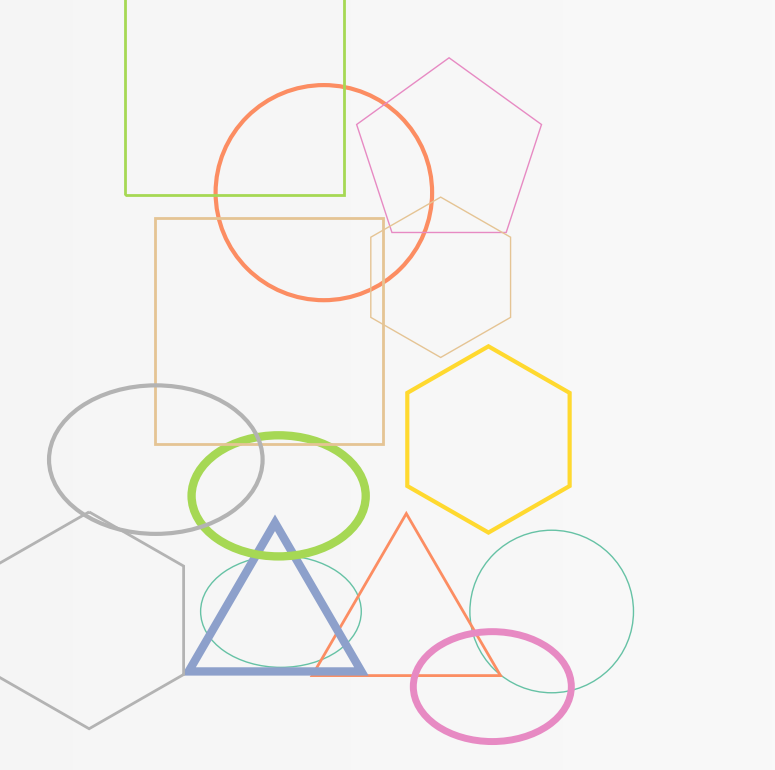[{"shape": "oval", "thickness": 0.5, "radius": 0.52, "center": [0.363, 0.206]}, {"shape": "circle", "thickness": 0.5, "radius": 0.53, "center": [0.712, 0.206]}, {"shape": "triangle", "thickness": 1, "radius": 0.7, "center": [0.524, 0.193]}, {"shape": "circle", "thickness": 1.5, "radius": 0.7, "center": [0.418, 0.75]}, {"shape": "triangle", "thickness": 3, "radius": 0.64, "center": [0.355, 0.192]}, {"shape": "pentagon", "thickness": 0.5, "radius": 0.63, "center": [0.579, 0.8]}, {"shape": "oval", "thickness": 2.5, "radius": 0.51, "center": [0.635, 0.108]}, {"shape": "oval", "thickness": 3, "radius": 0.56, "center": [0.36, 0.356]}, {"shape": "square", "thickness": 1, "radius": 0.71, "center": [0.303, 0.887]}, {"shape": "hexagon", "thickness": 1.5, "radius": 0.6, "center": [0.63, 0.429]}, {"shape": "hexagon", "thickness": 0.5, "radius": 0.52, "center": [0.569, 0.64]}, {"shape": "square", "thickness": 1, "radius": 0.73, "center": [0.347, 0.57]}, {"shape": "hexagon", "thickness": 1, "radius": 0.7, "center": [0.115, 0.194]}, {"shape": "oval", "thickness": 1.5, "radius": 0.69, "center": [0.201, 0.403]}]